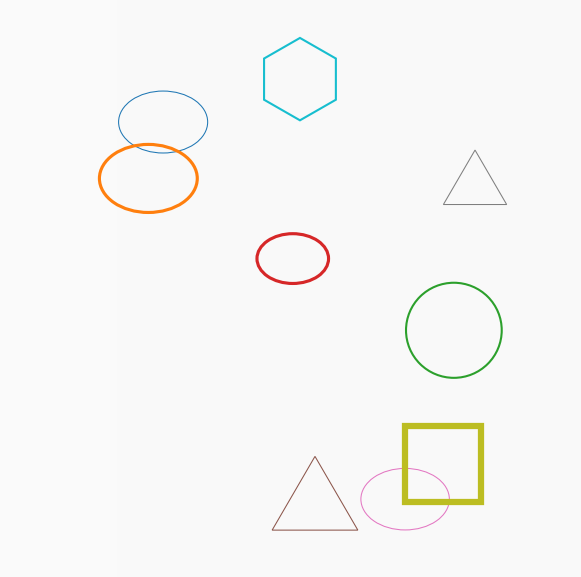[{"shape": "oval", "thickness": 0.5, "radius": 0.38, "center": [0.281, 0.788]}, {"shape": "oval", "thickness": 1.5, "radius": 0.42, "center": [0.255, 0.69]}, {"shape": "circle", "thickness": 1, "radius": 0.41, "center": [0.781, 0.427]}, {"shape": "oval", "thickness": 1.5, "radius": 0.31, "center": [0.504, 0.551]}, {"shape": "triangle", "thickness": 0.5, "radius": 0.43, "center": [0.542, 0.124]}, {"shape": "oval", "thickness": 0.5, "radius": 0.38, "center": [0.697, 0.135]}, {"shape": "triangle", "thickness": 0.5, "radius": 0.31, "center": [0.817, 0.676]}, {"shape": "square", "thickness": 3, "radius": 0.33, "center": [0.762, 0.196]}, {"shape": "hexagon", "thickness": 1, "radius": 0.36, "center": [0.516, 0.862]}]